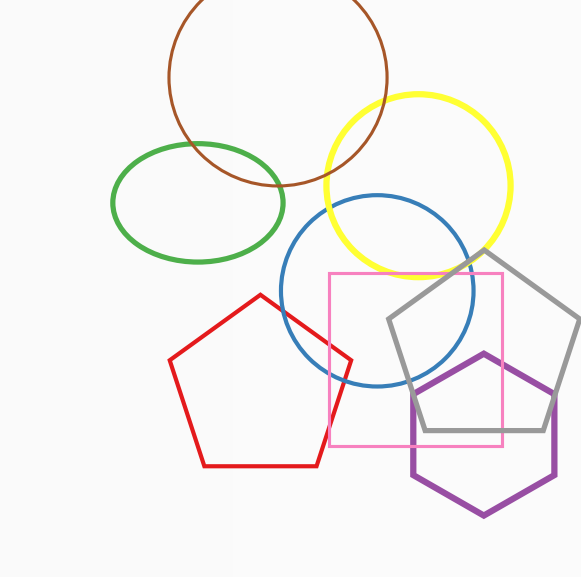[{"shape": "pentagon", "thickness": 2, "radius": 0.82, "center": [0.448, 0.325]}, {"shape": "circle", "thickness": 2, "radius": 0.83, "center": [0.649, 0.496]}, {"shape": "oval", "thickness": 2.5, "radius": 0.73, "center": [0.341, 0.648]}, {"shape": "hexagon", "thickness": 3, "radius": 0.7, "center": [0.832, 0.247]}, {"shape": "circle", "thickness": 3, "radius": 0.79, "center": [0.72, 0.678]}, {"shape": "circle", "thickness": 1.5, "radius": 0.94, "center": [0.478, 0.865]}, {"shape": "square", "thickness": 1.5, "radius": 0.75, "center": [0.715, 0.377]}, {"shape": "pentagon", "thickness": 2.5, "radius": 0.86, "center": [0.833, 0.393]}]